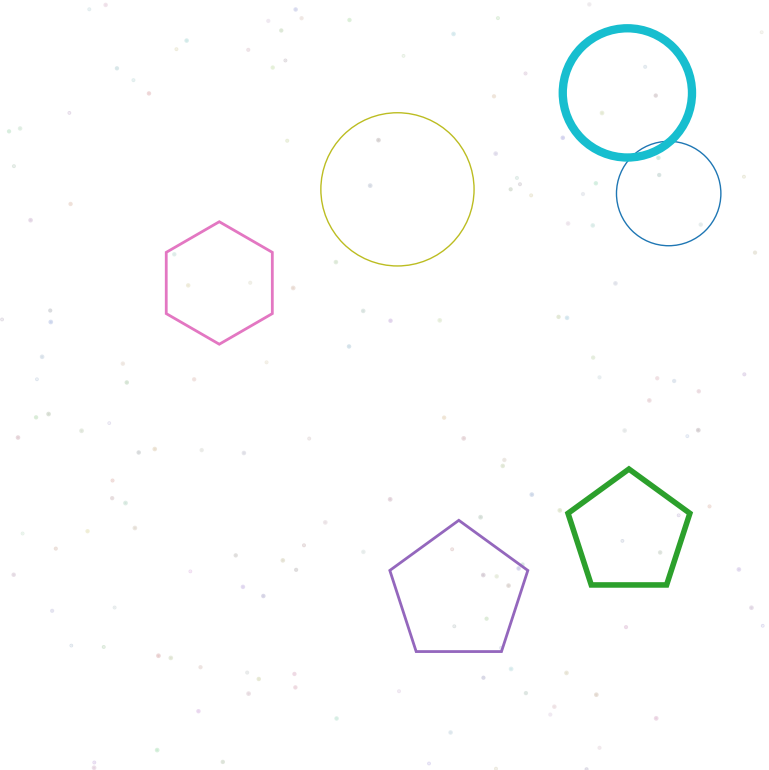[{"shape": "circle", "thickness": 0.5, "radius": 0.34, "center": [0.868, 0.749]}, {"shape": "pentagon", "thickness": 2, "radius": 0.42, "center": [0.817, 0.308]}, {"shape": "pentagon", "thickness": 1, "radius": 0.47, "center": [0.596, 0.23]}, {"shape": "hexagon", "thickness": 1, "radius": 0.4, "center": [0.285, 0.633]}, {"shape": "circle", "thickness": 0.5, "radius": 0.5, "center": [0.516, 0.754]}, {"shape": "circle", "thickness": 3, "radius": 0.42, "center": [0.815, 0.879]}]